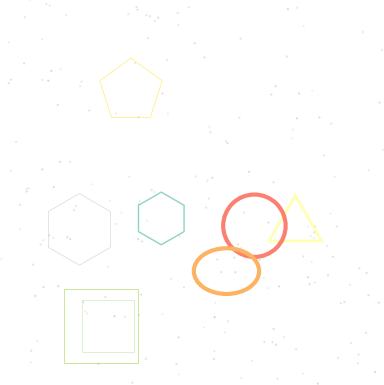[{"shape": "hexagon", "thickness": 1, "radius": 0.34, "center": [0.419, 0.433]}, {"shape": "triangle", "thickness": 2, "radius": 0.39, "center": [0.767, 0.414]}, {"shape": "circle", "thickness": 3, "radius": 0.41, "center": [0.661, 0.414]}, {"shape": "oval", "thickness": 3, "radius": 0.42, "center": [0.588, 0.296]}, {"shape": "square", "thickness": 0.5, "radius": 0.48, "center": [0.262, 0.154]}, {"shape": "hexagon", "thickness": 0.5, "radius": 0.47, "center": [0.206, 0.404]}, {"shape": "square", "thickness": 0.5, "radius": 0.34, "center": [0.279, 0.153]}, {"shape": "pentagon", "thickness": 0.5, "radius": 0.43, "center": [0.34, 0.764]}]